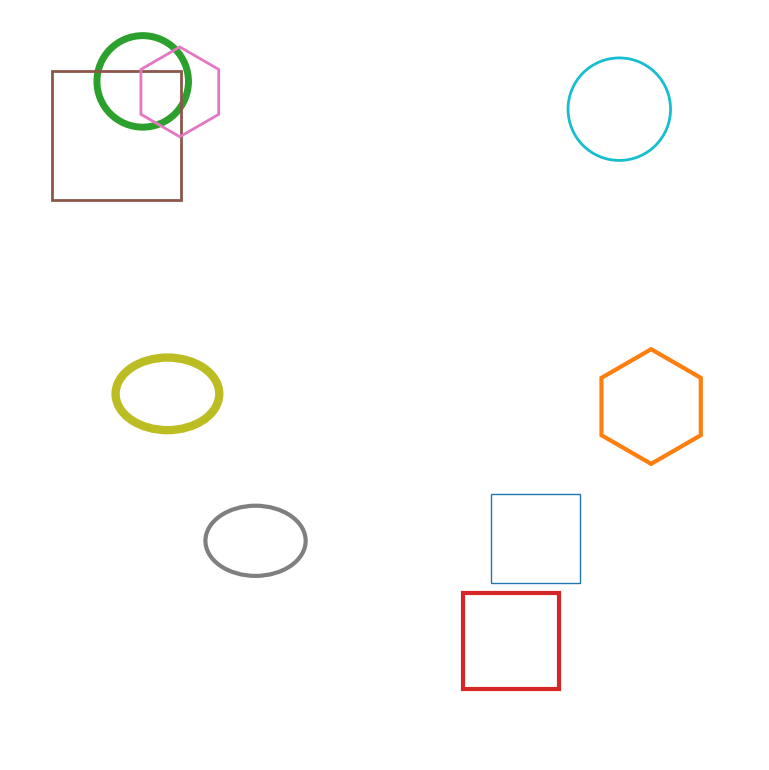[{"shape": "square", "thickness": 0.5, "radius": 0.29, "center": [0.695, 0.3]}, {"shape": "hexagon", "thickness": 1.5, "radius": 0.37, "center": [0.846, 0.472]}, {"shape": "circle", "thickness": 2.5, "radius": 0.3, "center": [0.185, 0.894]}, {"shape": "square", "thickness": 1.5, "radius": 0.31, "center": [0.663, 0.168]}, {"shape": "square", "thickness": 1, "radius": 0.42, "center": [0.151, 0.824]}, {"shape": "hexagon", "thickness": 1, "radius": 0.29, "center": [0.234, 0.881]}, {"shape": "oval", "thickness": 1.5, "radius": 0.33, "center": [0.332, 0.298]}, {"shape": "oval", "thickness": 3, "radius": 0.34, "center": [0.217, 0.489]}, {"shape": "circle", "thickness": 1, "radius": 0.33, "center": [0.804, 0.858]}]